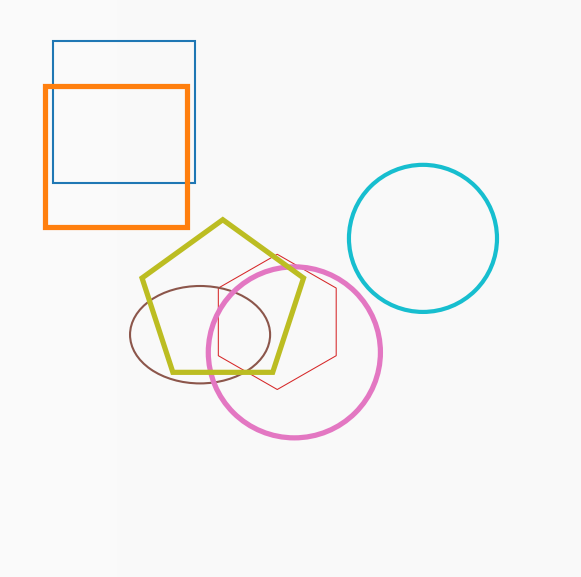[{"shape": "square", "thickness": 1, "radius": 0.61, "center": [0.214, 0.806]}, {"shape": "square", "thickness": 2.5, "radius": 0.61, "center": [0.2, 0.728]}, {"shape": "hexagon", "thickness": 0.5, "radius": 0.59, "center": [0.477, 0.442]}, {"shape": "oval", "thickness": 1, "radius": 0.6, "center": [0.344, 0.42]}, {"shape": "circle", "thickness": 2.5, "radius": 0.74, "center": [0.506, 0.389]}, {"shape": "pentagon", "thickness": 2.5, "radius": 0.73, "center": [0.383, 0.473]}, {"shape": "circle", "thickness": 2, "radius": 0.64, "center": [0.728, 0.586]}]